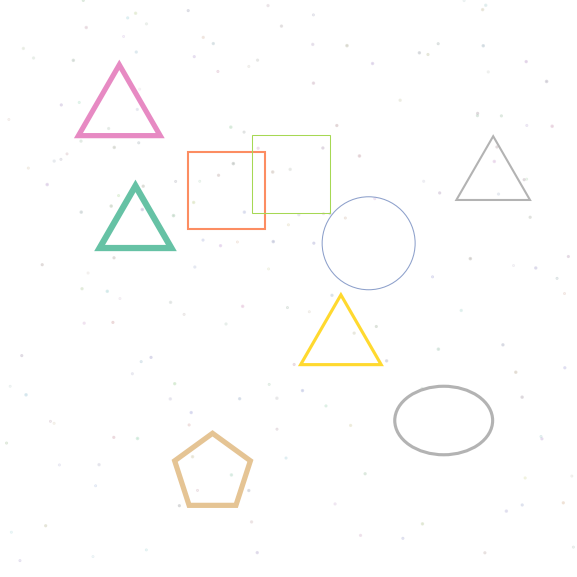[{"shape": "triangle", "thickness": 3, "radius": 0.36, "center": [0.235, 0.606]}, {"shape": "square", "thickness": 1, "radius": 0.33, "center": [0.392, 0.669]}, {"shape": "circle", "thickness": 0.5, "radius": 0.4, "center": [0.638, 0.578]}, {"shape": "triangle", "thickness": 2.5, "radius": 0.41, "center": [0.207, 0.805]}, {"shape": "square", "thickness": 0.5, "radius": 0.34, "center": [0.505, 0.698]}, {"shape": "triangle", "thickness": 1.5, "radius": 0.4, "center": [0.59, 0.408]}, {"shape": "pentagon", "thickness": 2.5, "radius": 0.34, "center": [0.368, 0.18]}, {"shape": "triangle", "thickness": 1, "radius": 0.37, "center": [0.854, 0.69]}, {"shape": "oval", "thickness": 1.5, "radius": 0.42, "center": [0.768, 0.271]}]